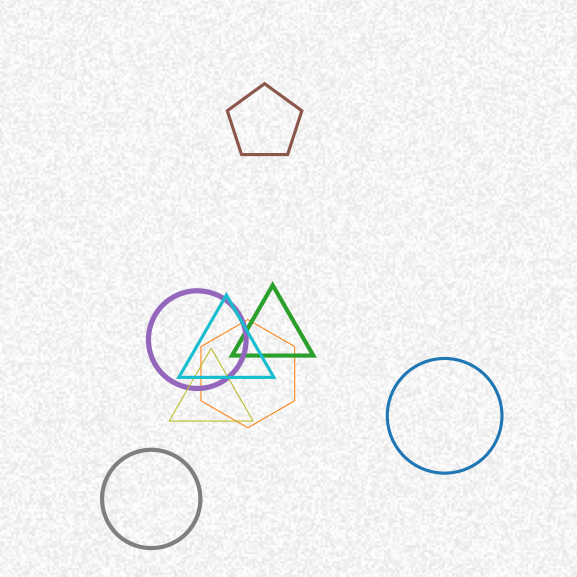[{"shape": "circle", "thickness": 1.5, "radius": 0.5, "center": [0.77, 0.279]}, {"shape": "hexagon", "thickness": 0.5, "radius": 0.47, "center": [0.429, 0.352]}, {"shape": "triangle", "thickness": 2, "radius": 0.41, "center": [0.472, 0.424]}, {"shape": "circle", "thickness": 2.5, "radius": 0.42, "center": [0.342, 0.411]}, {"shape": "pentagon", "thickness": 1.5, "radius": 0.34, "center": [0.458, 0.786]}, {"shape": "circle", "thickness": 2, "radius": 0.43, "center": [0.262, 0.135]}, {"shape": "triangle", "thickness": 0.5, "radius": 0.42, "center": [0.366, 0.312]}, {"shape": "triangle", "thickness": 1.5, "radius": 0.48, "center": [0.392, 0.393]}]